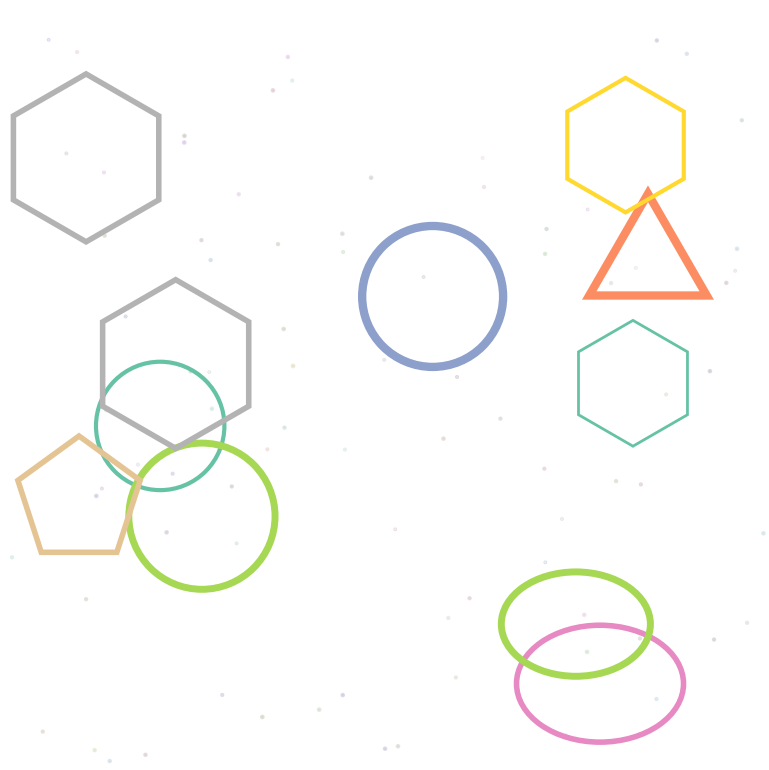[{"shape": "hexagon", "thickness": 1, "radius": 0.41, "center": [0.822, 0.502]}, {"shape": "circle", "thickness": 1.5, "radius": 0.42, "center": [0.208, 0.447]}, {"shape": "triangle", "thickness": 3, "radius": 0.44, "center": [0.842, 0.66]}, {"shape": "circle", "thickness": 3, "radius": 0.46, "center": [0.562, 0.615]}, {"shape": "oval", "thickness": 2, "radius": 0.54, "center": [0.779, 0.112]}, {"shape": "circle", "thickness": 2.5, "radius": 0.47, "center": [0.262, 0.33]}, {"shape": "oval", "thickness": 2.5, "radius": 0.48, "center": [0.748, 0.189]}, {"shape": "hexagon", "thickness": 1.5, "radius": 0.44, "center": [0.812, 0.812]}, {"shape": "pentagon", "thickness": 2, "radius": 0.42, "center": [0.103, 0.35]}, {"shape": "hexagon", "thickness": 2, "radius": 0.55, "center": [0.228, 0.527]}, {"shape": "hexagon", "thickness": 2, "radius": 0.55, "center": [0.112, 0.795]}]